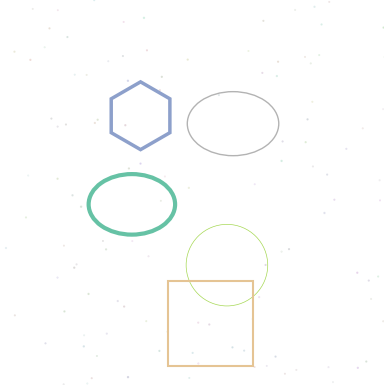[{"shape": "oval", "thickness": 3, "radius": 0.56, "center": [0.343, 0.469]}, {"shape": "hexagon", "thickness": 2.5, "radius": 0.44, "center": [0.365, 0.699]}, {"shape": "circle", "thickness": 0.5, "radius": 0.53, "center": [0.589, 0.311]}, {"shape": "square", "thickness": 1.5, "radius": 0.55, "center": [0.546, 0.16]}, {"shape": "oval", "thickness": 1, "radius": 0.59, "center": [0.605, 0.679]}]